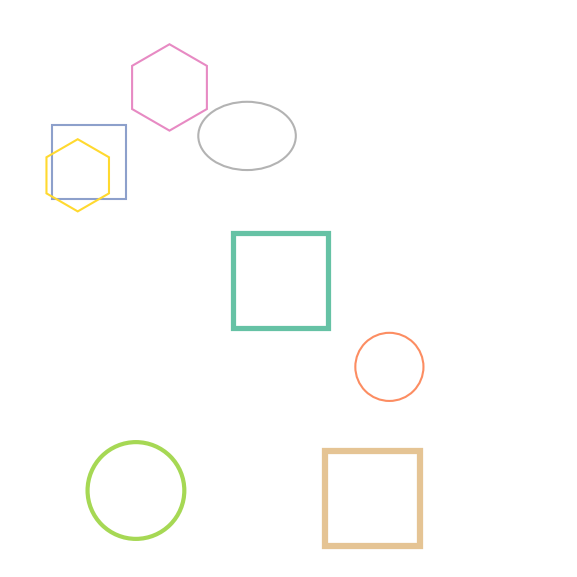[{"shape": "square", "thickness": 2.5, "radius": 0.41, "center": [0.486, 0.514]}, {"shape": "circle", "thickness": 1, "radius": 0.29, "center": [0.674, 0.364]}, {"shape": "square", "thickness": 1, "radius": 0.32, "center": [0.153, 0.718]}, {"shape": "hexagon", "thickness": 1, "radius": 0.37, "center": [0.293, 0.848]}, {"shape": "circle", "thickness": 2, "radius": 0.42, "center": [0.235, 0.15]}, {"shape": "hexagon", "thickness": 1, "radius": 0.31, "center": [0.135, 0.696]}, {"shape": "square", "thickness": 3, "radius": 0.41, "center": [0.645, 0.136]}, {"shape": "oval", "thickness": 1, "radius": 0.42, "center": [0.428, 0.764]}]